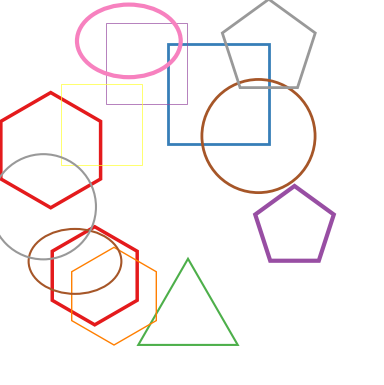[{"shape": "hexagon", "thickness": 2.5, "radius": 0.75, "center": [0.132, 0.61]}, {"shape": "hexagon", "thickness": 2.5, "radius": 0.64, "center": [0.246, 0.284]}, {"shape": "square", "thickness": 2, "radius": 0.65, "center": [0.568, 0.756]}, {"shape": "triangle", "thickness": 1.5, "radius": 0.75, "center": [0.488, 0.179]}, {"shape": "square", "thickness": 0.5, "radius": 0.52, "center": [0.381, 0.834]}, {"shape": "pentagon", "thickness": 3, "radius": 0.54, "center": [0.765, 0.41]}, {"shape": "hexagon", "thickness": 1, "radius": 0.63, "center": [0.296, 0.231]}, {"shape": "square", "thickness": 0.5, "radius": 0.53, "center": [0.263, 0.676]}, {"shape": "circle", "thickness": 2, "radius": 0.73, "center": [0.671, 0.647]}, {"shape": "oval", "thickness": 1.5, "radius": 0.6, "center": [0.195, 0.321]}, {"shape": "oval", "thickness": 3, "radius": 0.67, "center": [0.335, 0.894]}, {"shape": "pentagon", "thickness": 2, "radius": 0.63, "center": [0.698, 0.875]}, {"shape": "circle", "thickness": 1.5, "radius": 0.68, "center": [0.113, 0.463]}]